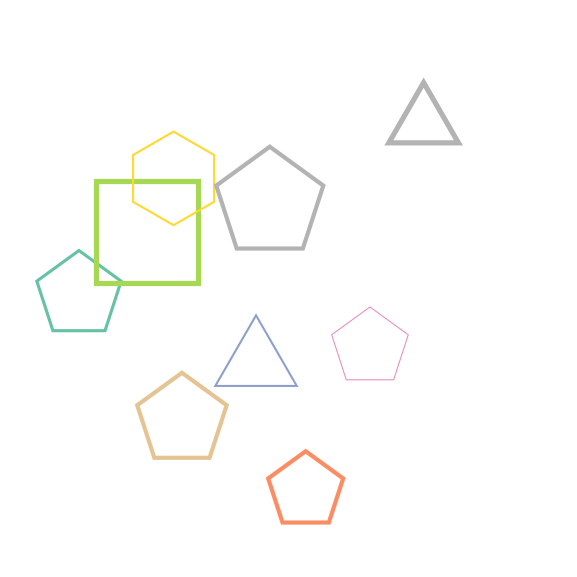[{"shape": "pentagon", "thickness": 1.5, "radius": 0.38, "center": [0.137, 0.489]}, {"shape": "pentagon", "thickness": 2, "radius": 0.34, "center": [0.529, 0.15]}, {"shape": "triangle", "thickness": 1, "radius": 0.41, "center": [0.443, 0.372]}, {"shape": "pentagon", "thickness": 0.5, "radius": 0.35, "center": [0.641, 0.398]}, {"shape": "square", "thickness": 2.5, "radius": 0.44, "center": [0.254, 0.597]}, {"shape": "hexagon", "thickness": 1, "radius": 0.41, "center": [0.301, 0.69]}, {"shape": "pentagon", "thickness": 2, "radius": 0.41, "center": [0.315, 0.272]}, {"shape": "triangle", "thickness": 2.5, "radius": 0.35, "center": [0.734, 0.787]}, {"shape": "pentagon", "thickness": 2, "radius": 0.49, "center": [0.467, 0.648]}]